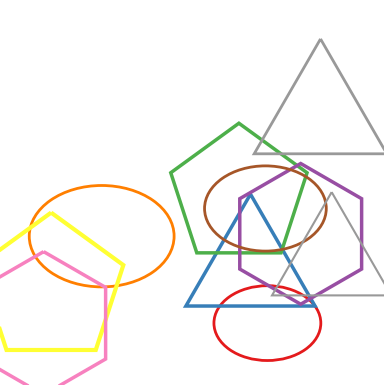[{"shape": "oval", "thickness": 2, "radius": 0.69, "center": [0.694, 0.161]}, {"shape": "triangle", "thickness": 2.5, "radius": 0.97, "center": [0.651, 0.302]}, {"shape": "pentagon", "thickness": 2.5, "radius": 0.93, "center": [0.621, 0.494]}, {"shape": "hexagon", "thickness": 2.5, "radius": 0.91, "center": [0.781, 0.393]}, {"shape": "oval", "thickness": 2, "radius": 0.94, "center": [0.264, 0.387]}, {"shape": "pentagon", "thickness": 3, "radius": 0.99, "center": [0.133, 0.251]}, {"shape": "oval", "thickness": 2, "radius": 0.79, "center": [0.689, 0.458]}, {"shape": "hexagon", "thickness": 2.5, "radius": 0.93, "center": [0.113, 0.16]}, {"shape": "triangle", "thickness": 2, "radius": 0.99, "center": [0.833, 0.7]}, {"shape": "triangle", "thickness": 1.5, "radius": 0.89, "center": [0.861, 0.322]}]